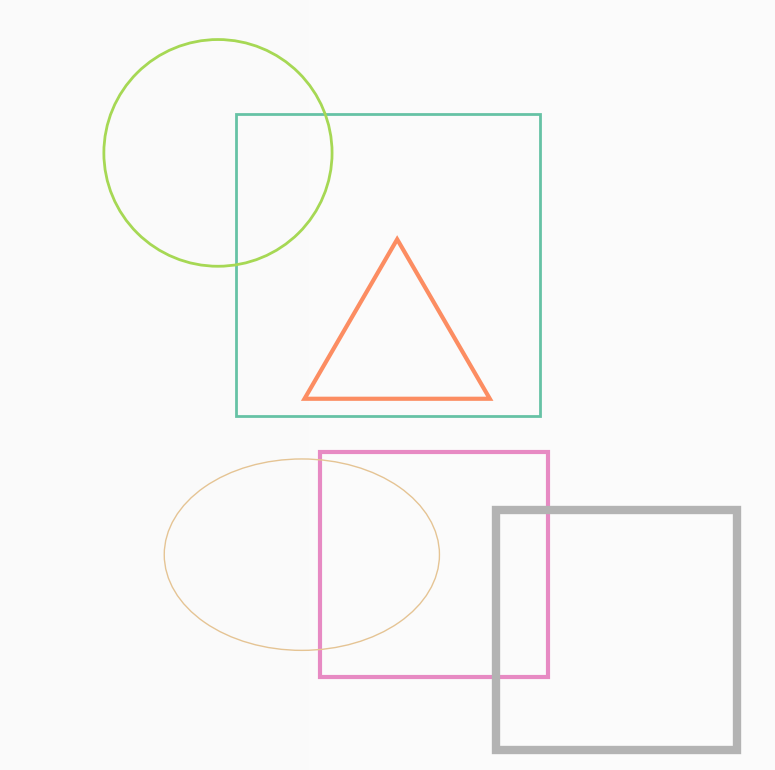[{"shape": "square", "thickness": 1, "radius": 0.98, "center": [0.501, 0.656]}, {"shape": "triangle", "thickness": 1.5, "radius": 0.69, "center": [0.512, 0.551]}, {"shape": "square", "thickness": 1.5, "radius": 0.73, "center": [0.56, 0.267]}, {"shape": "circle", "thickness": 1, "radius": 0.74, "center": [0.281, 0.801]}, {"shape": "oval", "thickness": 0.5, "radius": 0.89, "center": [0.389, 0.28]}, {"shape": "square", "thickness": 3, "radius": 0.78, "center": [0.795, 0.182]}]